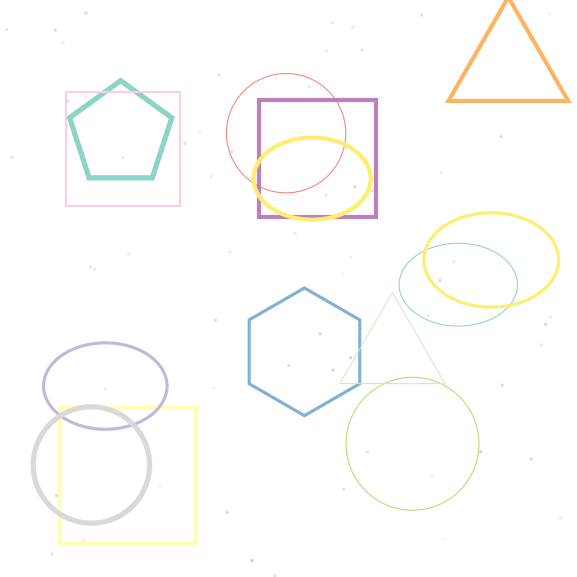[{"shape": "pentagon", "thickness": 2.5, "radius": 0.47, "center": [0.209, 0.766]}, {"shape": "oval", "thickness": 0.5, "radius": 0.51, "center": [0.794, 0.506]}, {"shape": "square", "thickness": 1.5, "radius": 0.59, "center": [0.22, 0.176]}, {"shape": "oval", "thickness": 1.5, "radius": 0.53, "center": [0.182, 0.331]}, {"shape": "circle", "thickness": 0.5, "radius": 0.52, "center": [0.495, 0.769]}, {"shape": "hexagon", "thickness": 1.5, "radius": 0.55, "center": [0.527, 0.39]}, {"shape": "triangle", "thickness": 2, "radius": 0.6, "center": [0.88, 0.884]}, {"shape": "circle", "thickness": 0.5, "radius": 0.58, "center": [0.714, 0.231]}, {"shape": "square", "thickness": 1, "radius": 0.49, "center": [0.213, 0.741]}, {"shape": "circle", "thickness": 2.5, "radius": 0.5, "center": [0.158, 0.194]}, {"shape": "square", "thickness": 2, "radius": 0.51, "center": [0.55, 0.725]}, {"shape": "triangle", "thickness": 0.5, "radius": 0.53, "center": [0.679, 0.387]}, {"shape": "oval", "thickness": 2, "radius": 0.51, "center": [0.54, 0.69]}, {"shape": "oval", "thickness": 1.5, "radius": 0.58, "center": [0.851, 0.549]}]